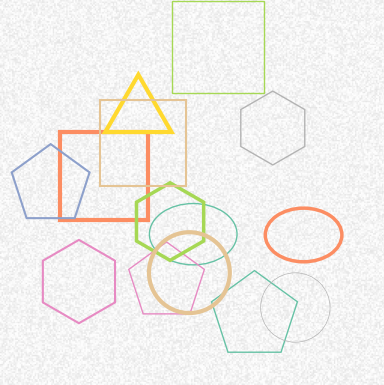[{"shape": "oval", "thickness": 1, "radius": 0.57, "center": [0.502, 0.392]}, {"shape": "pentagon", "thickness": 1, "radius": 0.59, "center": [0.661, 0.18]}, {"shape": "square", "thickness": 3, "radius": 0.57, "center": [0.271, 0.543]}, {"shape": "oval", "thickness": 2.5, "radius": 0.5, "center": [0.789, 0.39]}, {"shape": "pentagon", "thickness": 1.5, "radius": 0.53, "center": [0.132, 0.519]}, {"shape": "pentagon", "thickness": 1, "radius": 0.52, "center": [0.433, 0.268]}, {"shape": "hexagon", "thickness": 1.5, "radius": 0.54, "center": [0.205, 0.269]}, {"shape": "square", "thickness": 1, "radius": 0.6, "center": [0.567, 0.879]}, {"shape": "hexagon", "thickness": 2.5, "radius": 0.5, "center": [0.442, 0.424]}, {"shape": "triangle", "thickness": 3, "radius": 0.5, "center": [0.359, 0.707]}, {"shape": "square", "thickness": 1.5, "radius": 0.56, "center": [0.37, 0.628]}, {"shape": "circle", "thickness": 3, "radius": 0.52, "center": [0.492, 0.292]}, {"shape": "hexagon", "thickness": 1, "radius": 0.48, "center": [0.709, 0.667]}, {"shape": "circle", "thickness": 0.5, "radius": 0.45, "center": [0.767, 0.201]}]